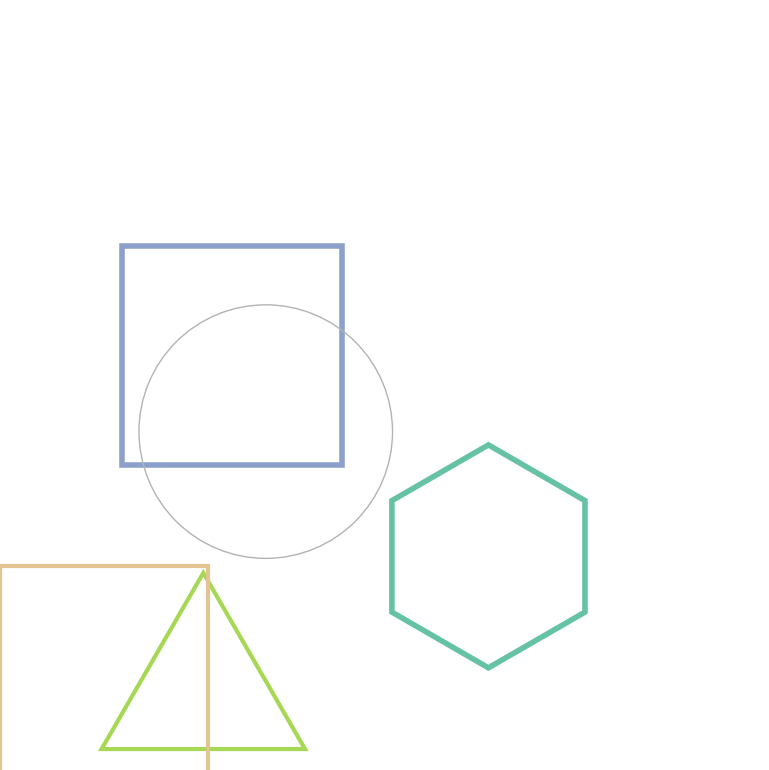[{"shape": "hexagon", "thickness": 2, "radius": 0.72, "center": [0.634, 0.277]}, {"shape": "square", "thickness": 2, "radius": 0.71, "center": [0.302, 0.538]}, {"shape": "triangle", "thickness": 1.5, "radius": 0.76, "center": [0.264, 0.103]}, {"shape": "square", "thickness": 1.5, "radius": 0.67, "center": [0.135, 0.13]}, {"shape": "circle", "thickness": 0.5, "radius": 0.82, "center": [0.345, 0.439]}]